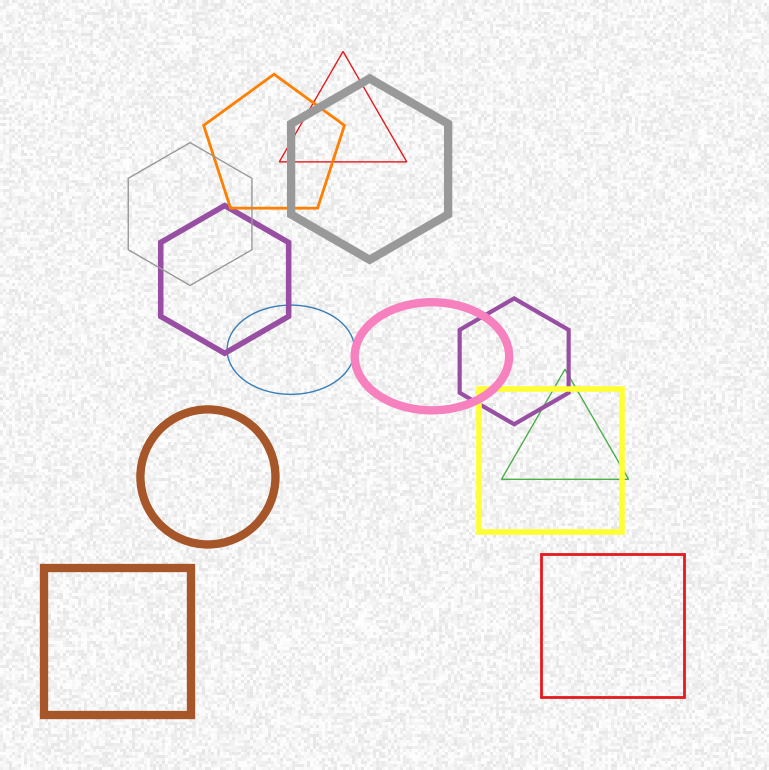[{"shape": "triangle", "thickness": 0.5, "radius": 0.48, "center": [0.446, 0.838]}, {"shape": "square", "thickness": 1, "radius": 0.46, "center": [0.795, 0.188]}, {"shape": "oval", "thickness": 0.5, "radius": 0.41, "center": [0.378, 0.546]}, {"shape": "triangle", "thickness": 0.5, "radius": 0.48, "center": [0.734, 0.425]}, {"shape": "hexagon", "thickness": 2, "radius": 0.48, "center": [0.292, 0.637]}, {"shape": "hexagon", "thickness": 1.5, "radius": 0.41, "center": [0.668, 0.531]}, {"shape": "pentagon", "thickness": 1, "radius": 0.48, "center": [0.356, 0.807]}, {"shape": "square", "thickness": 2, "radius": 0.46, "center": [0.715, 0.402]}, {"shape": "circle", "thickness": 3, "radius": 0.44, "center": [0.27, 0.381]}, {"shape": "square", "thickness": 3, "radius": 0.48, "center": [0.152, 0.167]}, {"shape": "oval", "thickness": 3, "radius": 0.5, "center": [0.561, 0.537]}, {"shape": "hexagon", "thickness": 3, "radius": 0.59, "center": [0.48, 0.78]}, {"shape": "hexagon", "thickness": 0.5, "radius": 0.46, "center": [0.247, 0.722]}]